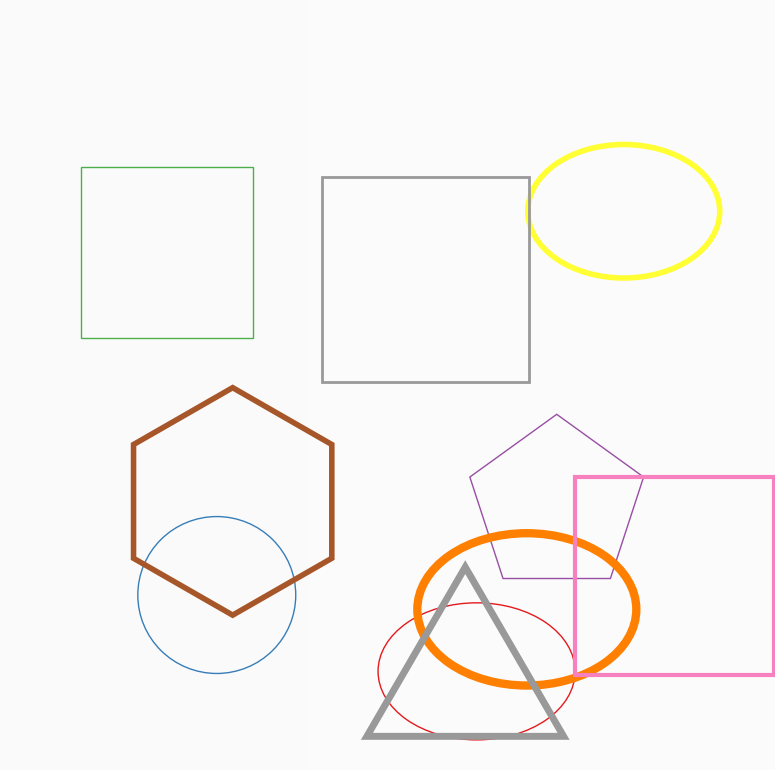[{"shape": "oval", "thickness": 0.5, "radius": 0.64, "center": [0.615, 0.128]}, {"shape": "circle", "thickness": 0.5, "radius": 0.51, "center": [0.28, 0.227]}, {"shape": "square", "thickness": 0.5, "radius": 0.56, "center": [0.215, 0.673]}, {"shape": "pentagon", "thickness": 0.5, "radius": 0.59, "center": [0.718, 0.344]}, {"shape": "oval", "thickness": 3, "radius": 0.71, "center": [0.68, 0.209]}, {"shape": "oval", "thickness": 2, "radius": 0.62, "center": [0.805, 0.726]}, {"shape": "hexagon", "thickness": 2, "radius": 0.74, "center": [0.3, 0.349]}, {"shape": "square", "thickness": 1.5, "radius": 0.64, "center": [0.87, 0.252]}, {"shape": "triangle", "thickness": 2.5, "radius": 0.73, "center": [0.6, 0.117]}, {"shape": "square", "thickness": 1, "radius": 0.67, "center": [0.549, 0.637]}]